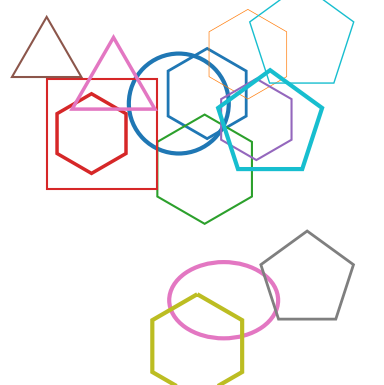[{"shape": "hexagon", "thickness": 2, "radius": 0.59, "center": [0.538, 0.757]}, {"shape": "circle", "thickness": 3, "radius": 0.65, "center": [0.464, 0.731]}, {"shape": "hexagon", "thickness": 0.5, "radius": 0.58, "center": [0.644, 0.859]}, {"shape": "hexagon", "thickness": 1.5, "radius": 0.71, "center": [0.532, 0.561]}, {"shape": "square", "thickness": 1.5, "radius": 0.71, "center": [0.265, 0.652]}, {"shape": "hexagon", "thickness": 2.5, "radius": 0.52, "center": [0.238, 0.653]}, {"shape": "hexagon", "thickness": 1.5, "radius": 0.53, "center": [0.666, 0.69]}, {"shape": "triangle", "thickness": 1.5, "radius": 0.52, "center": [0.121, 0.852]}, {"shape": "triangle", "thickness": 2.5, "radius": 0.62, "center": [0.295, 0.779]}, {"shape": "oval", "thickness": 3, "radius": 0.71, "center": [0.581, 0.22]}, {"shape": "pentagon", "thickness": 2, "radius": 0.63, "center": [0.798, 0.273]}, {"shape": "hexagon", "thickness": 3, "radius": 0.67, "center": [0.512, 0.101]}, {"shape": "pentagon", "thickness": 3, "radius": 0.71, "center": [0.702, 0.676]}, {"shape": "pentagon", "thickness": 1, "radius": 0.71, "center": [0.784, 0.899]}]